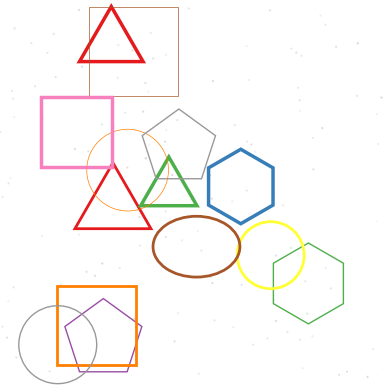[{"shape": "triangle", "thickness": 2, "radius": 0.57, "center": [0.293, 0.463]}, {"shape": "triangle", "thickness": 2.5, "radius": 0.48, "center": [0.289, 0.888]}, {"shape": "hexagon", "thickness": 2.5, "radius": 0.48, "center": [0.625, 0.516]}, {"shape": "hexagon", "thickness": 1, "radius": 0.52, "center": [0.801, 0.264]}, {"shape": "triangle", "thickness": 2.5, "radius": 0.42, "center": [0.438, 0.508]}, {"shape": "pentagon", "thickness": 1, "radius": 0.53, "center": [0.268, 0.119]}, {"shape": "circle", "thickness": 0.5, "radius": 0.53, "center": [0.331, 0.558]}, {"shape": "square", "thickness": 2, "radius": 0.52, "center": [0.251, 0.154]}, {"shape": "circle", "thickness": 2, "radius": 0.44, "center": [0.703, 0.337]}, {"shape": "square", "thickness": 0.5, "radius": 0.58, "center": [0.347, 0.865]}, {"shape": "oval", "thickness": 2, "radius": 0.56, "center": [0.51, 0.359]}, {"shape": "square", "thickness": 2.5, "radius": 0.46, "center": [0.2, 0.657]}, {"shape": "pentagon", "thickness": 1, "radius": 0.5, "center": [0.465, 0.617]}, {"shape": "circle", "thickness": 1, "radius": 0.51, "center": [0.15, 0.105]}]